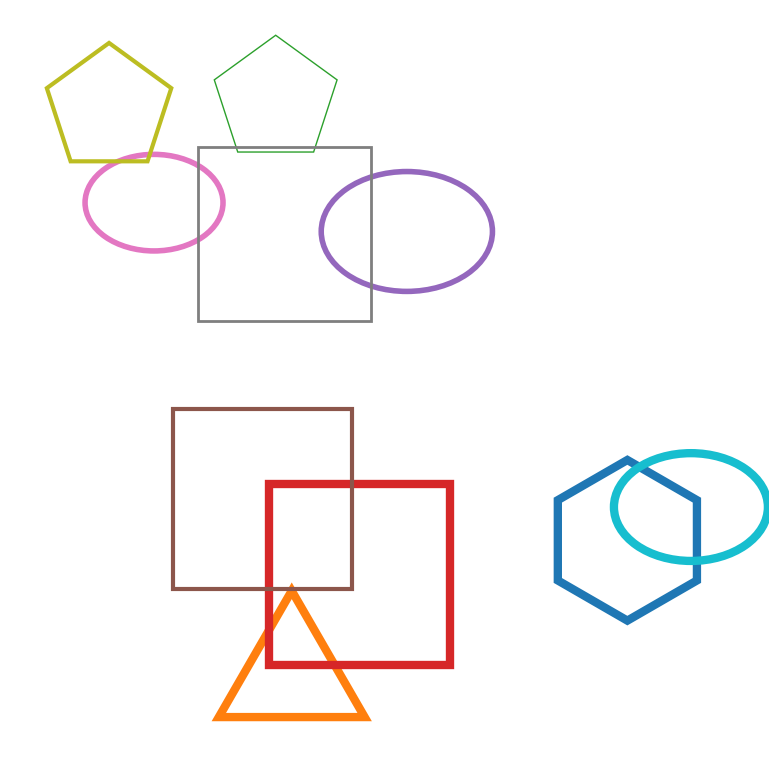[{"shape": "hexagon", "thickness": 3, "radius": 0.52, "center": [0.815, 0.298]}, {"shape": "triangle", "thickness": 3, "radius": 0.55, "center": [0.379, 0.123]}, {"shape": "pentagon", "thickness": 0.5, "radius": 0.42, "center": [0.358, 0.87]}, {"shape": "square", "thickness": 3, "radius": 0.59, "center": [0.467, 0.254]}, {"shape": "oval", "thickness": 2, "radius": 0.56, "center": [0.528, 0.699]}, {"shape": "square", "thickness": 1.5, "radius": 0.58, "center": [0.341, 0.352]}, {"shape": "oval", "thickness": 2, "radius": 0.45, "center": [0.2, 0.737]}, {"shape": "square", "thickness": 1, "radius": 0.56, "center": [0.37, 0.696]}, {"shape": "pentagon", "thickness": 1.5, "radius": 0.42, "center": [0.142, 0.859]}, {"shape": "oval", "thickness": 3, "radius": 0.5, "center": [0.897, 0.341]}]